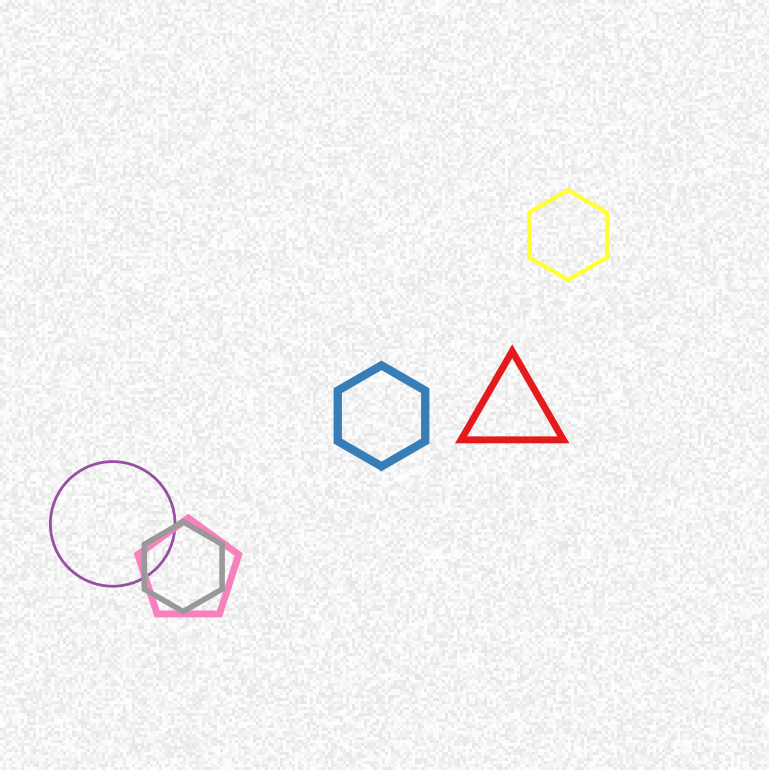[{"shape": "triangle", "thickness": 2.5, "radius": 0.38, "center": [0.665, 0.467]}, {"shape": "hexagon", "thickness": 3, "radius": 0.33, "center": [0.495, 0.46]}, {"shape": "circle", "thickness": 1, "radius": 0.4, "center": [0.146, 0.32]}, {"shape": "hexagon", "thickness": 1.5, "radius": 0.29, "center": [0.738, 0.695]}, {"shape": "pentagon", "thickness": 2.5, "radius": 0.34, "center": [0.245, 0.258]}, {"shape": "hexagon", "thickness": 2, "radius": 0.29, "center": [0.238, 0.264]}]